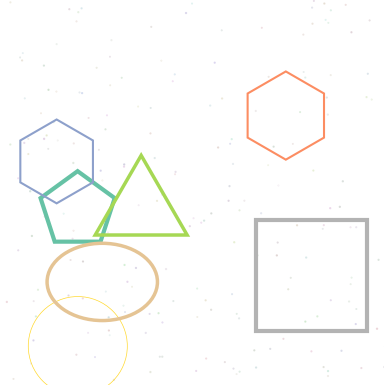[{"shape": "pentagon", "thickness": 3, "radius": 0.51, "center": [0.202, 0.454]}, {"shape": "hexagon", "thickness": 1.5, "radius": 0.57, "center": [0.742, 0.7]}, {"shape": "hexagon", "thickness": 1.5, "radius": 0.54, "center": [0.147, 0.581]}, {"shape": "triangle", "thickness": 2.5, "radius": 0.69, "center": [0.367, 0.459]}, {"shape": "circle", "thickness": 0.5, "radius": 0.64, "center": [0.202, 0.101]}, {"shape": "oval", "thickness": 2.5, "radius": 0.72, "center": [0.266, 0.268]}, {"shape": "square", "thickness": 3, "radius": 0.72, "center": [0.809, 0.285]}]